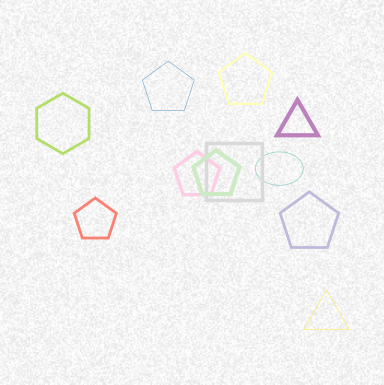[{"shape": "oval", "thickness": 0.5, "radius": 0.31, "center": [0.726, 0.562]}, {"shape": "pentagon", "thickness": 1.5, "radius": 0.36, "center": [0.638, 0.789]}, {"shape": "pentagon", "thickness": 2, "radius": 0.4, "center": [0.804, 0.422]}, {"shape": "pentagon", "thickness": 2, "radius": 0.29, "center": [0.248, 0.428]}, {"shape": "pentagon", "thickness": 0.5, "radius": 0.35, "center": [0.437, 0.77]}, {"shape": "hexagon", "thickness": 2, "radius": 0.39, "center": [0.163, 0.679]}, {"shape": "pentagon", "thickness": 2.5, "radius": 0.31, "center": [0.512, 0.545]}, {"shape": "square", "thickness": 2.5, "radius": 0.37, "center": [0.608, 0.555]}, {"shape": "triangle", "thickness": 3, "radius": 0.31, "center": [0.773, 0.679]}, {"shape": "pentagon", "thickness": 3, "radius": 0.31, "center": [0.562, 0.547]}, {"shape": "triangle", "thickness": 0.5, "radius": 0.34, "center": [0.848, 0.178]}]